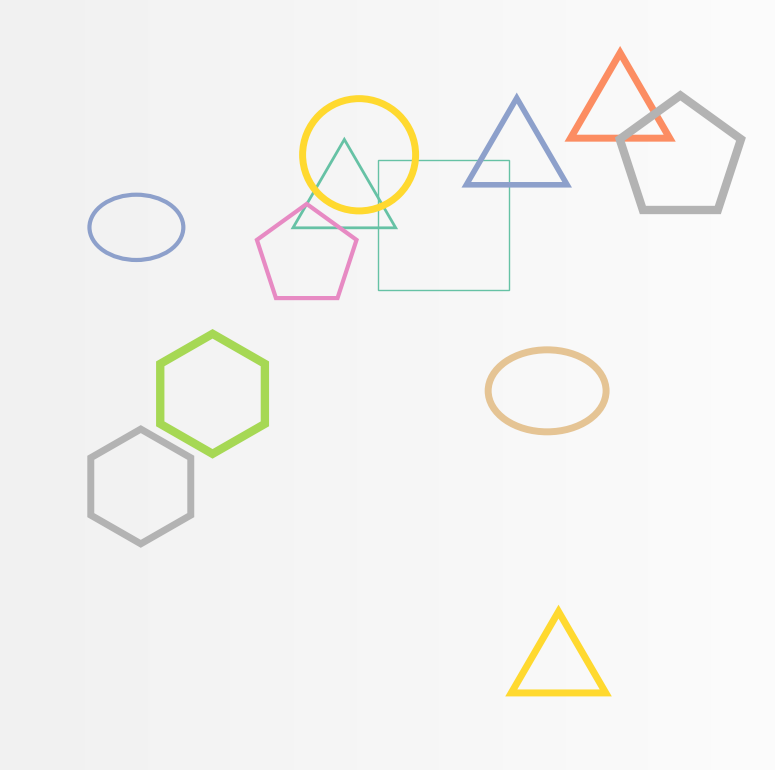[{"shape": "square", "thickness": 0.5, "radius": 0.42, "center": [0.572, 0.708]}, {"shape": "triangle", "thickness": 1, "radius": 0.38, "center": [0.444, 0.742]}, {"shape": "triangle", "thickness": 2.5, "radius": 0.37, "center": [0.8, 0.857]}, {"shape": "oval", "thickness": 1.5, "radius": 0.3, "center": [0.176, 0.705]}, {"shape": "triangle", "thickness": 2, "radius": 0.38, "center": [0.667, 0.798]}, {"shape": "pentagon", "thickness": 1.5, "radius": 0.34, "center": [0.396, 0.668]}, {"shape": "hexagon", "thickness": 3, "radius": 0.39, "center": [0.274, 0.489]}, {"shape": "circle", "thickness": 2.5, "radius": 0.36, "center": [0.463, 0.799]}, {"shape": "triangle", "thickness": 2.5, "radius": 0.35, "center": [0.721, 0.135]}, {"shape": "oval", "thickness": 2.5, "radius": 0.38, "center": [0.706, 0.492]}, {"shape": "pentagon", "thickness": 3, "radius": 0.41, "center": [0.878, 0.794]}, {"shape": "hexagon", "thickness": 2.5, "radius": 0.37, "center": [0.182, 0.368]}]